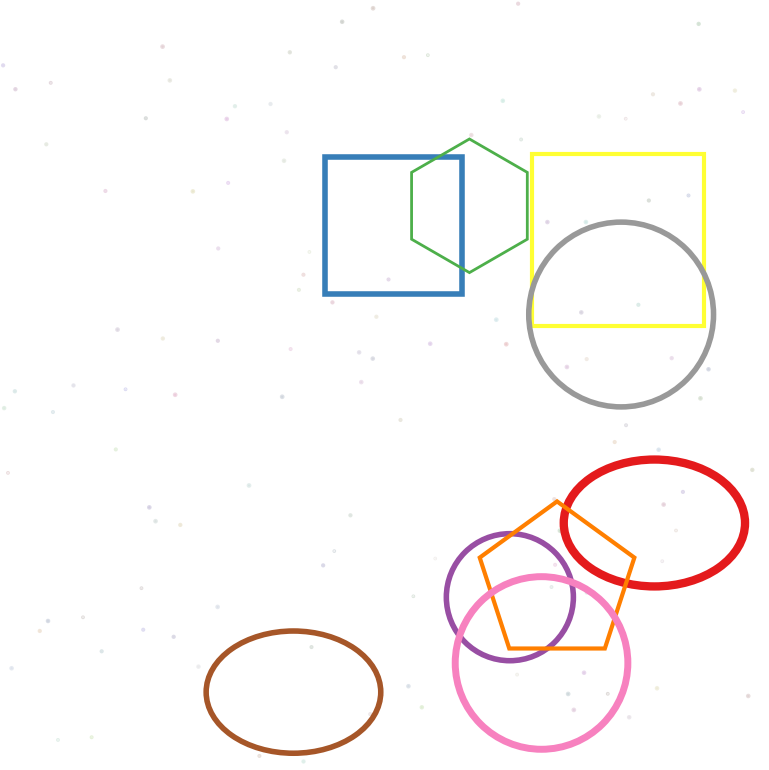[{"shape": "oval", "thickness": 3, "radius": 0.59, "center": [0.85, 0.321]}, {"shape": "square", "thickness": 2, "radius": 0.44, "center": [0.511, 0.707]}, {"shape": "hexagon", "thickness": 1, "radius": 0.43, "center": [0.61, 0.733]}, {"shape": "circle", "thickness": 2, "radius": 0.41, "center": [0.662, 0.224]}, {"shape": "pentagon", "thickness": 1.5, "radius": 0.53, "center": [0.723, 0.243]}, {"shape": "square", "thickness": 1.5, "radius": 0.56, "center": [0.802, 0.688]}, {"shape": "oval", "thickness": 2, "radius": 0.57, "center": [0.381, 0.101]}, {"shape": "circle", "thickness": 2.5, "radius": 0.56, "center": [0.703, 0.139]}, {"shape": "circle", "thickness": 2, "radius": 0.6, "center": [0.807, 0.592]}]